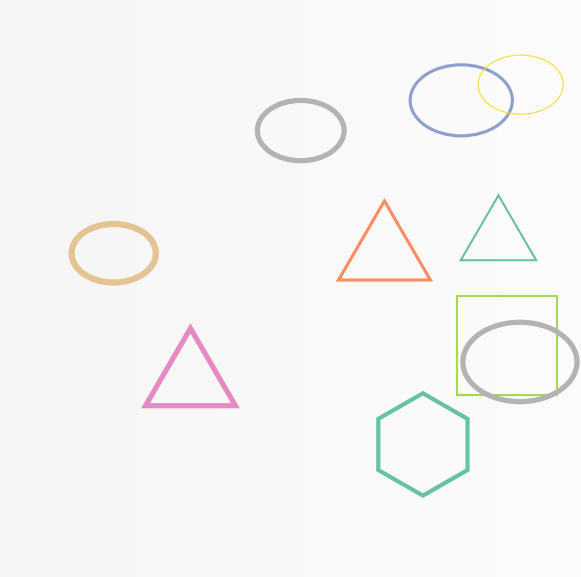[{"shape": "triangle", "thickness": 1, "radius": 0.37, "center": [0.858, 0.586]}, {"shape": "hexagon", "thickness": 2, "radius": 0.44, "center": [0.728, 0.23]}, {"shape": "triangle", "thickness": 1.5, "radius": 0.46, "center": [0.661, 0.56]}, {"shape": "oval", "thickness": 1.5, "radius": 0.44, "center": [0.794, 0.825]}, {"shape": "triangle", "thickness": 2.5, "radius": 0.45, "center": [0.328, 0.341]}, {"shape": "square", "thickness": 1, "radius": 0.43, "center": [0.872, 0.401]}, {"shape": "oval", "thickness": 0.5, "radius": 0.37, "center": [0.896, 0.853]}, {"shape": "oval", "thickness": 3, "radius": 0.36, "center": [0.196, 0.561]}, {"shape": "oval", "thickness": 2.5, "radius": 0.49, "center": [0.894, 0.372]}, {"shape": "oval", "thickness": 2.5, "radius": 0.37, "center": [0.517, 0.773]}]